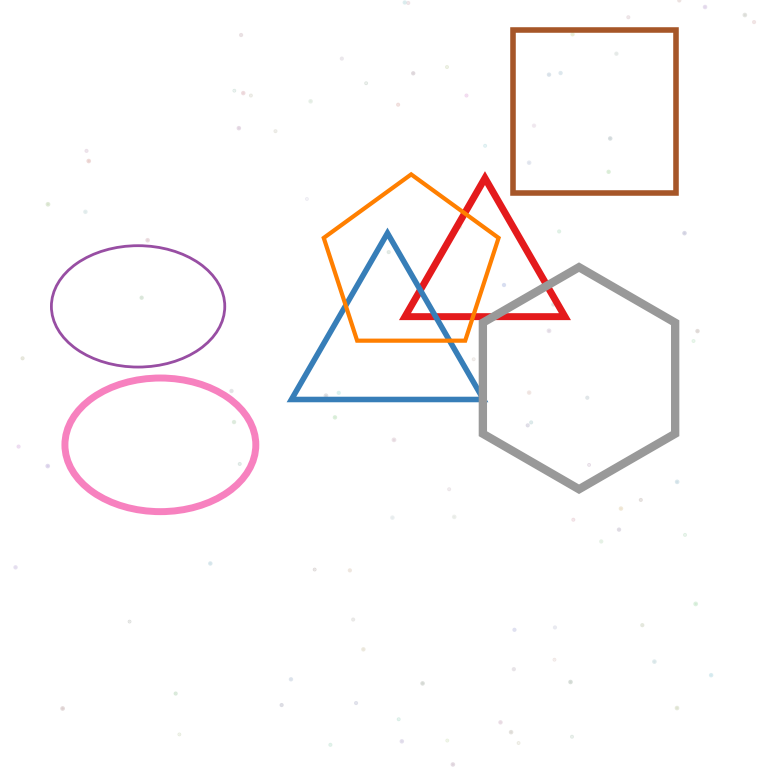[{"shape": "triangle", "thickness": 2.5, "radius": 0.6, "center": [0.63, 0.649]}, {"shape": "triangle", "thickness": 2, "radius": 0.72, "center": [0.503, 0.553]}, {"shape": "oval", "thickness": 1, "radius": 0.56, "center": [0.179, 0.602]}, {"shape": "pentagon", "thickness": 1.5, "radius": 0.6, "center": [0.534, 0.654]}, {"shape": "square", "thickness": 2, "radius": 0.53, "center": [0.772, 0.856]}, {"shape": "oval", "thickness": 2.5, "radius": 0.62, "center": [0.208, 0.422]}, {"shape": "hexagon", "thickness": 3, "radius": 0.72, "center": [0.752, 0.509]}]